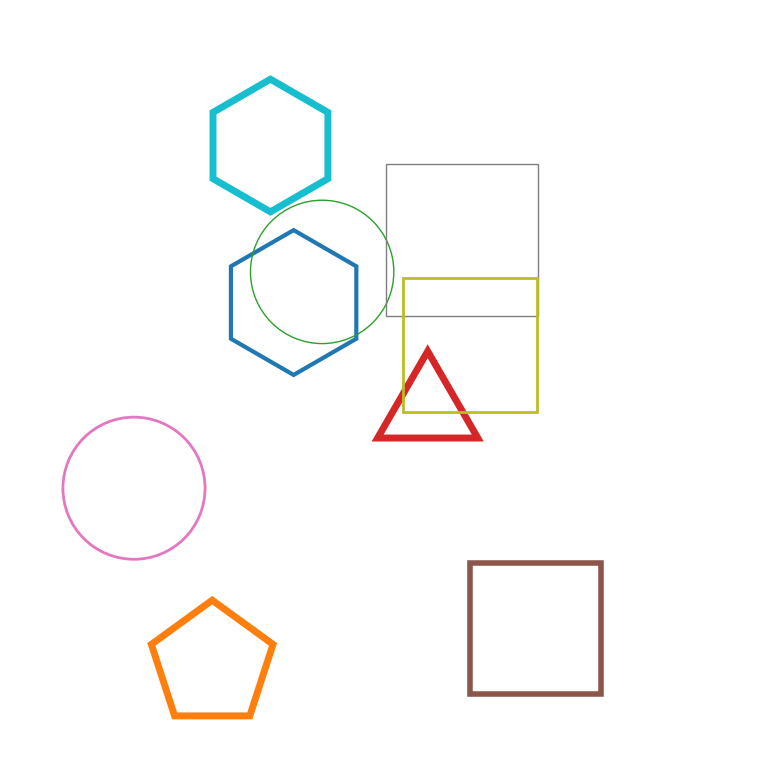[{"shape": "hexagon", "thickness": 1.5, "radius": 0.47, "center": [0.381, 0.607]}, {"shape": "pentagon", "thickness": 2.5, "radius": 0.42, "center": [0.276, 0.137]}, {"shape": "circle", "thickness": 0.5, "radius": 0.47, "center": [0.418, 0.647]}, {"shape": "triangle", "thickness": 2.5, "radius": 0.38, "center": [0.555, 0.469]}, {"shape": "square", "thickness": 2, "radius": 0.42, "center": [0.695, 0.184]}, {"shape": "circle", "thickness": 1, "radius": 0.46, "center": [0.174, 0.366]}, {"shape": "square", "thickness": 0.5, "radius": 0.49, "center": [0.6, 0.688]}, {"shape": "square", "thickness": 1, "radius": 0.43, "center": [0.61, 0.552]}, {"shape": "hexagon", "thickness": 2.5, "radius": 0.43, "center": [0.351, 0.811]}]